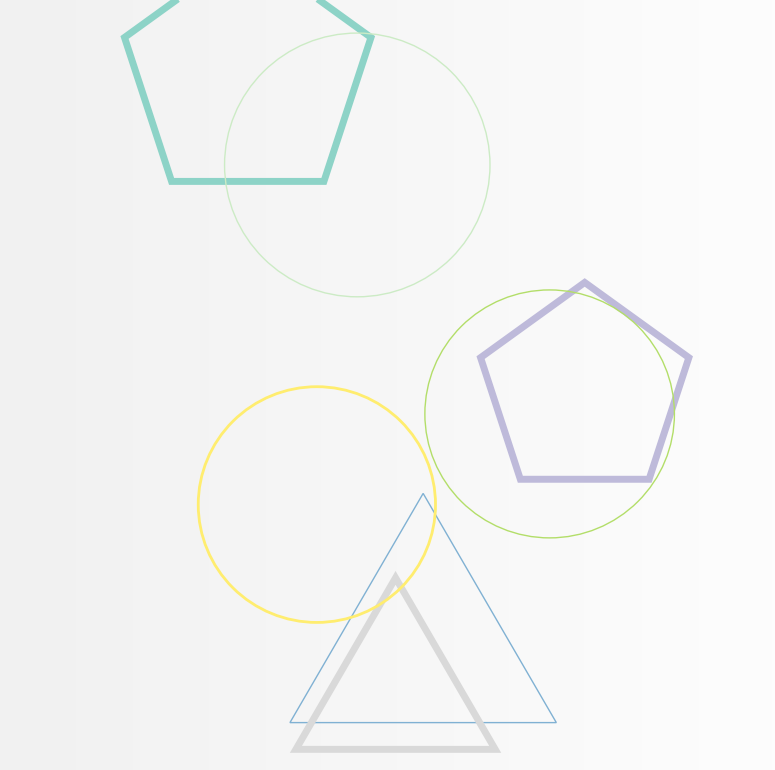[{"shape": "pentagon", "thickness": 2.5, "radius": 0.84, "center": [0.32, 0.9]}, {"shape": "pentagon", "thickness": 2.5, "radius": 0.71, "center": [0.754, 0.492]}, {"shape": "triangle", "thickness": 0.5, "radius": 0.99, "center": [0.546, 0.161]}, {"shape": "circle", "thickness": 0.5, "radius": 0.8, "center": [0.709, 0.462]}, {"shape": "triangle", "thickness": 2.5, "radius": 0.74, "center": [0.51, 0.101]}, {"shape": "circle", "thickness": 0.5, "radius": 0.86, "center": [0.461, 0.786]}, {"shape": "circle", "thickness": 1, "radius": 0.77, "center": [0.409, 0.345]}]